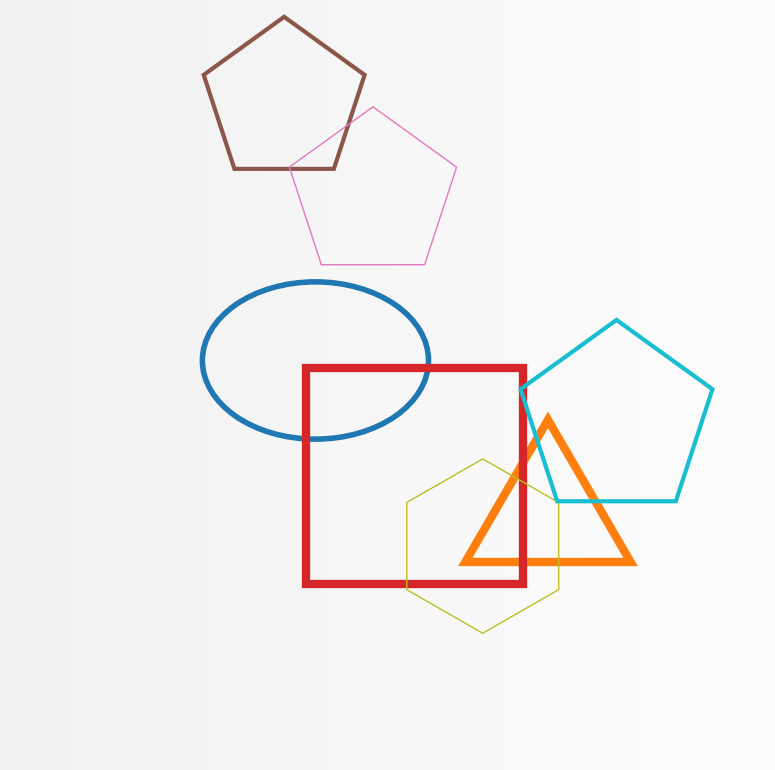[{"shape": "oval", "thickness": 2, "radius": 0.73, "center": [0.407, 0.532]}, {"shape": "triangle", "thickness": 3, "radius": 0.62, "center": [0.707, 0.332]}, {"shape": "square", "thickness": 3, "radius": 0.7, "center": [0.535, 0.382]}, {"shape": "pentagon", "thickness": 1.5, "radius": 0.55, "center": [0.367, 0.869]}, {"shape": "pentagon", "thickness": 0.5, "radius": 0.57, "center": [0.481, 0.748]}, {"shape": "hexagon", "thickness": 0.5, "radius": 0.57, "center": [0.623, 0.291]}, {"shape": "pentagon", "thickness": 1.5, "radius": 0.65, "center": [0.795, 0.454]}]